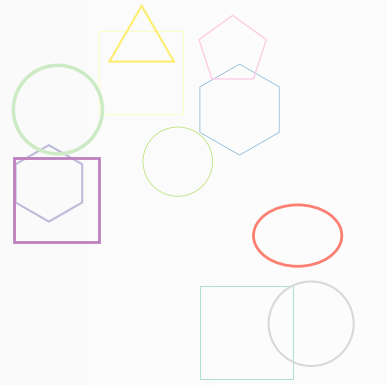[{"shape": "square", "thickness": 0.5, "radius": 0.6, "center": [0.636, 0.136]}, {"shape": "square", "thickness": 0.5, "radius": 0.54, "center": [0.364, 0.811]}, {"shape": "hexagon", "thickness": 1.5, "radius": 0.5, "center": [0.126, 0.524]}, {"shape": "oval", "thickness": 2, "radius": 0.57, "center": [0.768, 0.388]}, {"shape": "hexagon", "thickness": 0.5, "radius": 0.59, "center": [0.618, 0.715]}, {"shape": "circle", "thickness": 0.5, "radius": 0.45, "center": [0.459, 0.58]}, {"shape": "pentagon", "thickness": 1, "radius": 0.46, "center": [0.6, 0.869]}, {"shape": "circle", "thickness": 1.5, "radius": 0.55, "center": [0.803, 0.159]}, {"shape": "square", "thickness": 2, "radius": 0.55, "center": [0.146, 0.48]}, {"shape": "circle", "thickness": 2.5, "radius": 0.57, "center": [0.149, 0.715]}, {"shape": "triangle", "thickness": 1.5, "radius": 0.48, "center": [0.366, 0.888]}]